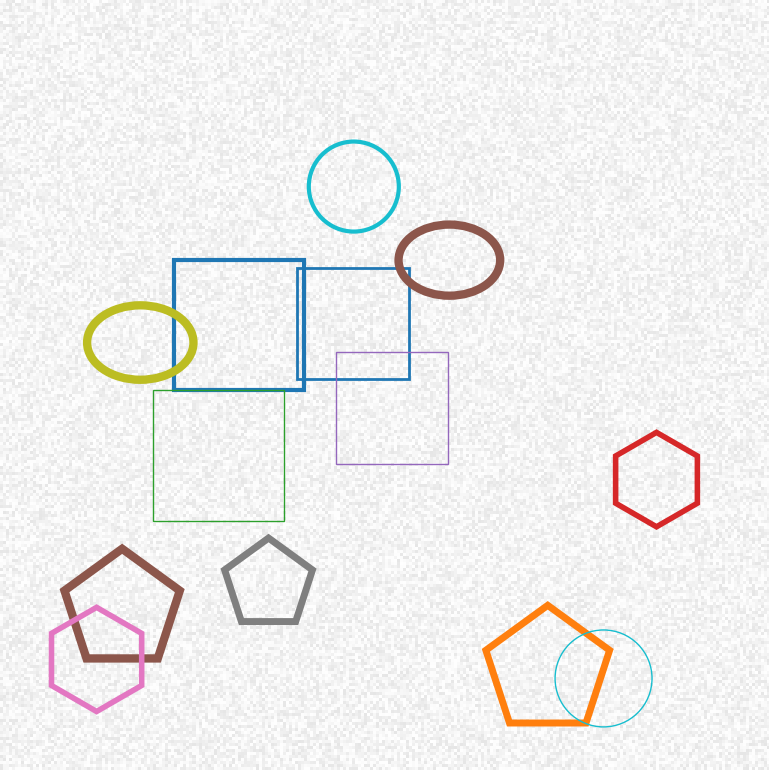[{"shape": "square", "thickness": 1.5, "radius": 0.42, "center": [0.311, 0.578]}, {"shape": "square", "thickness": 1, "radius": 0.36, "center": [0.459, 0.58]}, {"shape": "pentagon", "thickness": 2.5, "radius": 0.42, "center": [0.711, 0.129]}, {"shape": "square", "thickness": 0.5, "radius": 0.42, "center": [0.284, 0.408]}, {"shape": "hexagon", "thickness": 2, "radius": 0.31, "center": [0.853, 0.377]}, {"shape": "square", "thickness": 0.5, "radius": 0.36, "center": [0.509, 0.47]}, {"shape": "pentagon", "thickness": 3, "radius": 0.39, "center": [0.159, 0.209]}, {"shape": "oval", "thickness": 3, "radius": 0.33, "center": [0.584, 0.662]}, {"shape": "hexagon", "thickness": 2, "radius": 0.34, "center": [0.125, 0.144]}, {"shape": "pentagon", "thickness": 2.5, "radius": 0.3, "center": [0.349, 0.241]}, {"shape": "oval", "thickness": 3, "radius": 0.35, "center": [0.182, 0.555]}, {"shape": "circle", "thickness": 1.5, "radius": 0.29, "center": [0.459, 0.758]}, {"shape": "circle", "thickness": 0.5, "radius": 0.31, "center": [0.784, 0.119]}]